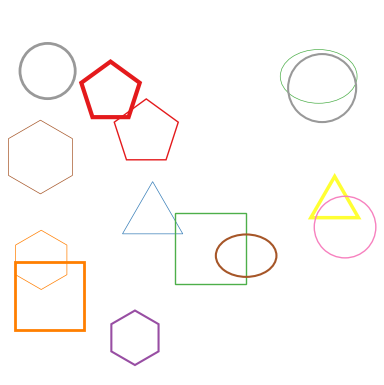[{"shape": "pentagon", "thickness": 3, "radius": 0.4, "center": [0.287, 0.76]}, {"shape": "pentagon", "thickness": 1, "radius": 0.44, "center": [0.38, 0.656]}, {"shape": "triangle", "thickness": 0.5, "radius": 0.45, "center": [0.396, 0.438]}, {"shape": "square", "thickness": 1, "radius": 0.46, "center": [0.547, 0.355]}, {"shape": "oval", "thickness": 0.5, "radius": 0.5, "center": [0.828, 0.802]}, {"shape": "hexagon", "thickness": 1.5, "radius": 0.35, "center": [0.351, 0.123]}, {"shape": "hexagon", "thickness": 0.5, "radius": 0.38, "center": [0.107, 0.325]}, {"shape": "square", "thickness": 2, "radius": 0.44, "center": [0.129, 0.231]}, {"shape": "triangle", "thickness": 2.5, "radius": 0.36, "center": [0.869, 0.47]}, {"shape": "hexagon", "thickness": 0.5, "radius": 0.48, "center": [0.105, 0.592]}, {"shape": "oval", "thickness": 1.5, "radius": 0.39, "center": [0.639, 0.336]}, {"shape": "circle", "thickness": 1, "radius": 0.4, "center": [0.896, 0.41]}, {"shape": "circle", "thickness": 2, "radius": 0.36, "center": [0.124, 0.816]}, {"shape": "circle", "thickness": 1.5, "radius": 0.44, "center": [0.837, 0.771]}]